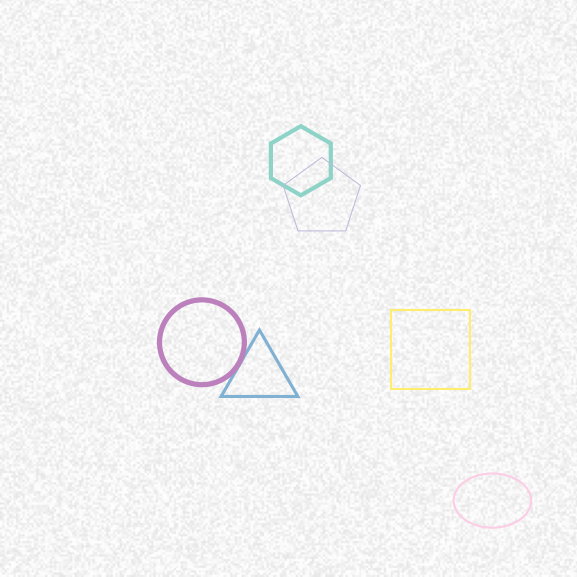[{"shape": "hexagon", "thickness": 2, "radius": 0.3, "center": [0.521, 0.721]}, {"shape": "pentagon", "thickness": 0.5, "radius": 0.35, "center": [0.557, 0.656]}, {"shape": "triangle", "thickness": 1.5, "radius": 0.38, "center": [0.449, 0.351]}, {"shape": "oval", "thickness": 1, "radius": 0.34, "center": [0.853, 0.132]}, {"shape": "circle", "thickness": 2.5, "radius": 0.37, "center": [0.35, 0.406]}, {"shape": "square", "thickness": 1, "radius": 0.34, "center": [0.746, 0.393]}]